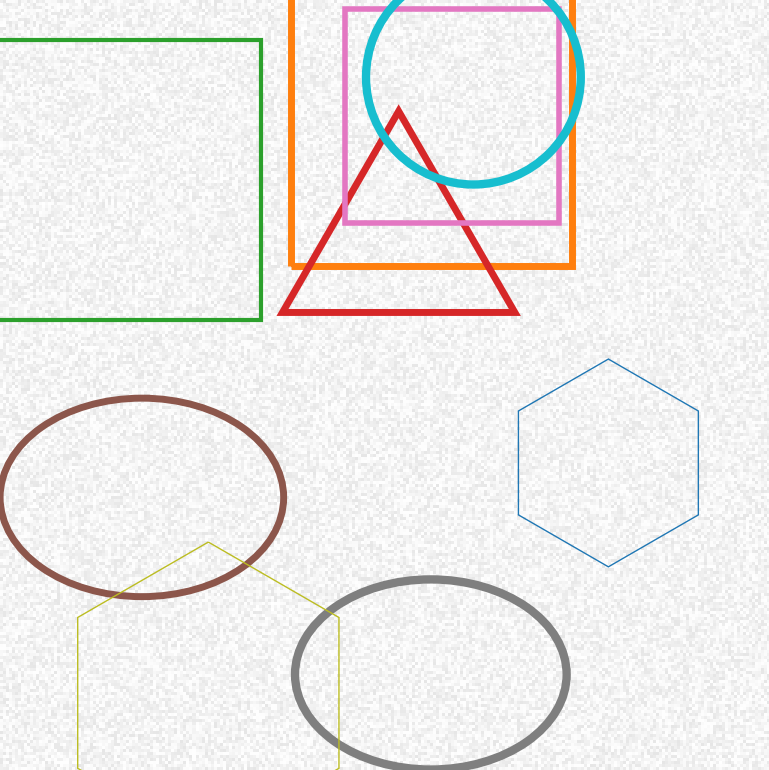[{"shape": "hexagon", "thickness": 0.5, "radius": 0.67, "center": [0.79, 0.399]}, {"shape": "square", "thickness": 2.5, "radius": 0.91, "center": [0.56, 0.837]}, {"shape": "square", "thickness": 1.5, "radius": 0.91, "center": [0.156, 0.766]}, {"shape": "triangle", "thickness": 2.5, "radius": 0.87, "center": [0.518, 0.681]}, {"shape": "oval", "thickness": 2.5, "radius": 0.92, "center": [0.184, 0.354]}, {"shape": "square", "thickness": 2, "radius": 0.7, "center": [0.587, 0.85]}, {"shape": "oval", "thickness": 3, "radius": 0.88, "center": [0.56, 0.124]}, {"shape": "hexagon", "thickness": 0.5, "radius": 0.98, "center": [0.271, 0.1]}, {"shape": "circle", "thickness": 3, "radius": 0.7, "center": [0.615, 0.9]}]